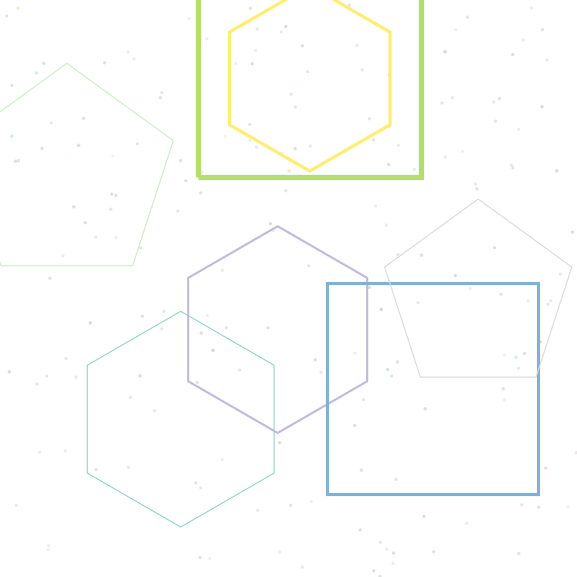[{"shape": "hexagon", "thickness": 0.5, "radius": 0.93, "center": [0.313, 0.273]}, {"shape": "hexagon", "thickness": 1, "radius": 0.89, "center": [0.481, 0.428]}, {"shape": "square", "thickness": 1.5, "radius": 0.92, "center": [0.749, 0.326]}, {"shape": "square", "thickness": 2.5, "radius": 0.97, "center": [0.536, 0.885]}, {"shape": "pentagon", "thickness": 0.5, "radius": 0.85, "center": [0.828, 0.484]}, {"shape": "pentagon", "thickness": 0.5, "radius": 0.97, "center": [0.116, 0.696]}, {"shape": "hexagon", "thickness": 1.5, "radius": 0.8, "center": [0.536, 0.863]}]